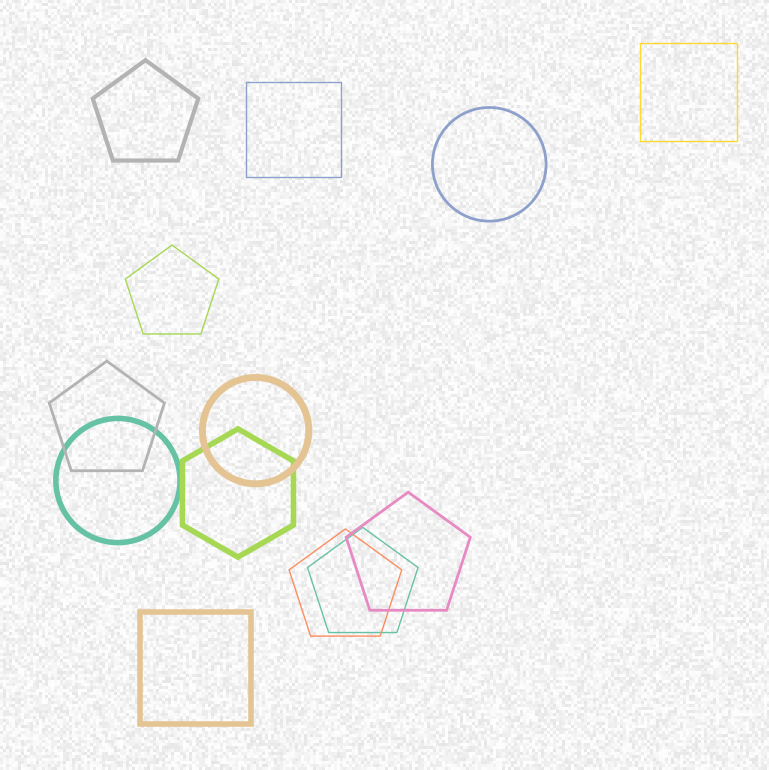[{"shape": "circle", "thickness": 2, "radius": 0.4, "center": [0.153, 0.376]}, {"shape": "pentagon", "thickness": 0.5, "radius": 0.38, "center": [0.471, 0.24]}, {"shape": "pentagon", "thickness": 0.5, "radius": 0.38, "center": [0.449, 0.236]}, {"shape": "circle", "thickness": 1, "radius": 0.37, "center": [0.635, 0.787]}, {"shape": "square", "thickness": 0.5, "radius": 0.31, "center": [0.381, 0.832]}, {"shape": "pentagon", "thickness": 1, "radius": 0.42, "center": [0.53, 0.276]}, {"shape": "pentagon", "thickness": 0.5, "radius": 0.32, "center": [0.223, 0.618]}, {"shape": "hexagon", "thickness": 2, "radius": 0.42, "center": [0.309, 0.36]}, {"shape": "square", "thickness": 0.5, "radius": 0.32, "center": [0.894, 0.88]}, {"shape": "square", "thickness": 2, "radius": 0.36, "center": [0.254, 0.132]}, {"shape": "circle", "thickness": 2.5, "radius": 0.35, "center": [0.332, 0.441]}, {"shape": "pentagon", "thickness": 1, "radius": 0.39, "center": [0.139, 0.452]}, {"shape": "pentagon", "thickness": 1.5, "radius": 0.36, "center": [0.189, 0.85]}]